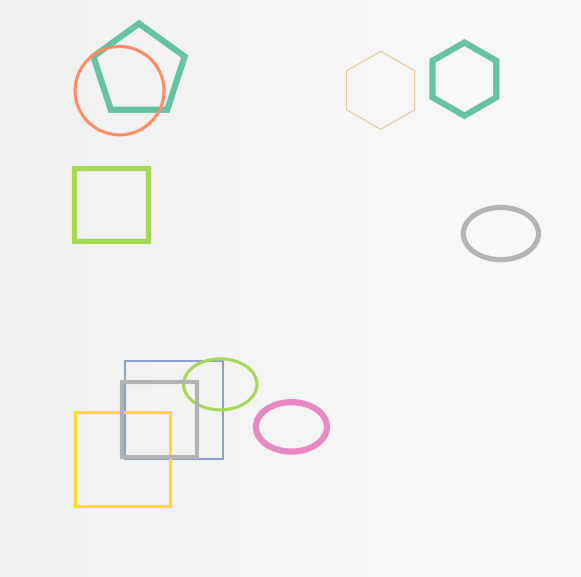[{"shape": "hexagon", "thickness": 3, "radius": 0.32, "center": [0.799, 0.862]}, {"shape": "pentagon", "thickness": 3, "radius": 0.41, "center": [0.239, 0.876]}, {"shape": "circle", "thickness": 1.5, "radius": 0.38, "center": [0.206, 0.842]}, {"shape": "square", "thickness": 1, "radius": 0.42, "center": [0.299, 0.289]}, {"shape": "oval", "thickness": 3, "radius": 0.31, "center": [0.501, 0.26]}, {"shape": "square", "thickness": 2.5, "radius": 0.32, "center": [0.191, 0.645]}, {"shape": "oval", "thickness": 1.5, "radius": 0.32, "center": [0.379, 0.334]}, {"shape": "square", "thickness": 1.5, "radius": 0.41, "center": [0.21, 0.204]}, {"shape": "hexagon", "thickness": 0.5, "radius": 0.34, "center": [0.655, 0.843]}, {"shape": "square", "thickness": 2, "radius": 0.32, "center": [0.275, 0.273]}, {"shape": "oval", "thickness": 2.5, "radius": 0.32, "center": [0.862, 0.595]}]